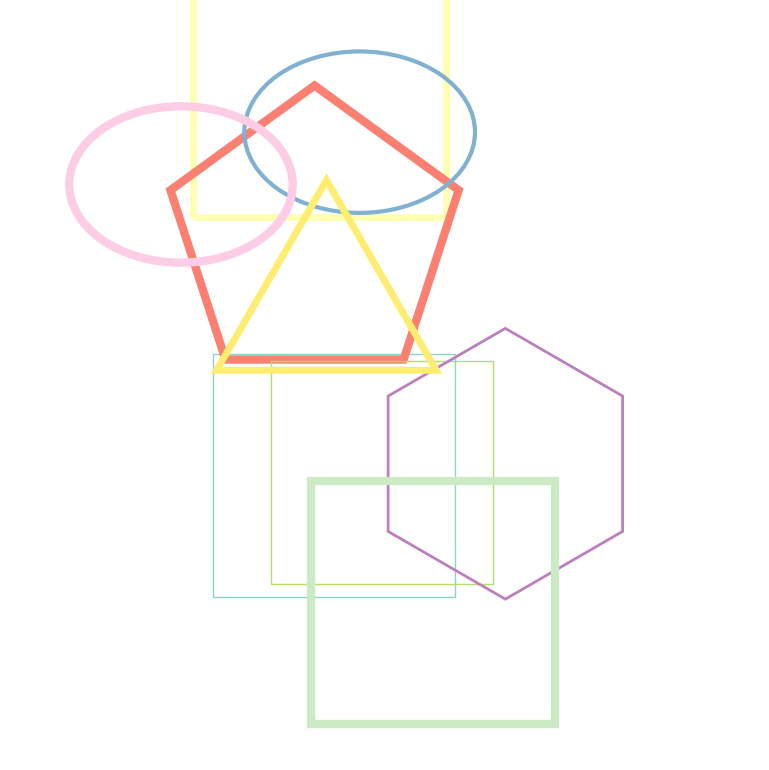[{"shape": "square", "thickness": 0.5, "radius": 0.79, "center": [0.434, 0.383]}, {"shape": "square", "thickness": 2.5, "radius": 0.82, "center": [0.415, 0.882]}, {"shape": "pentagon", "thickness": 3, "radius": 0.98, "center": [0.409, 0.692]}, {"shape": "oval", "thickness": 1.5, "radius": 0.75, "center": [0.467, 0.828]}, {"shape": "square", "thickness": 0.5, "radius": 0.72, "center": [0.496, 0.386]}, {"shape": "oval", "thickness": 3, "radius": 0.73, "center": [0.235, 0.76]}, {"shape": "hexagon", "thickness": 1, "radius": 0.88, "center": [0.656, 0.398]}, {"shape": "square", "thickness": 3, "radius": 0.79, "center": [0.563, 0.218]}, {"shape": "triangle", "thickness": 2.5, "radius": 0.82, "center": [0.424, 0.601]}]